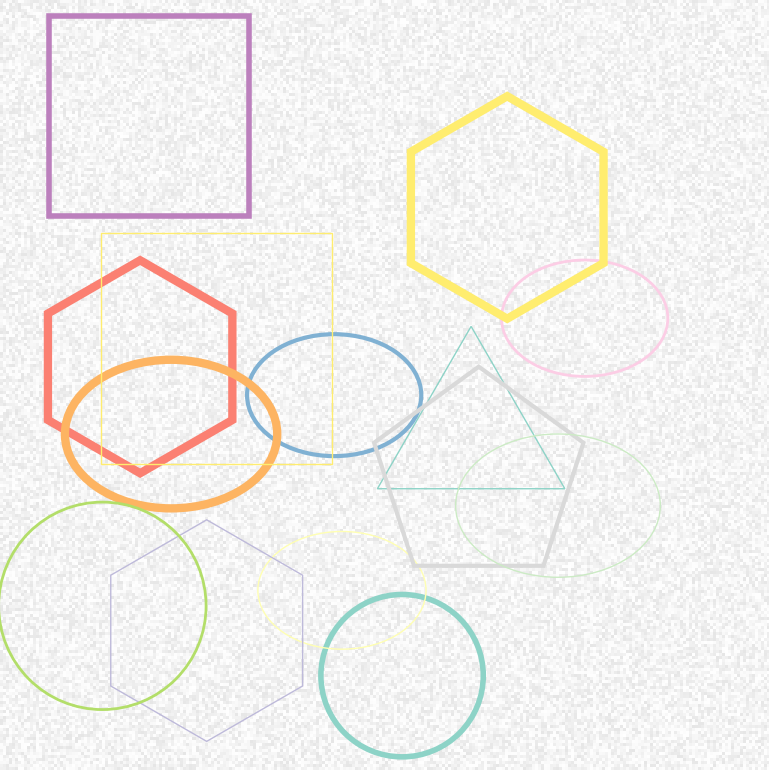[{"shape": "triangle", "thickness": 0.5, "radius": 0.7, "center": [0.612, 0.436]}, {"shape": "circle", "thickness": 2, "radius": 0.53, "center": [0.522, 0.123]}, {"shape": "oval", "thickness": 0.5, "radius": 0.55, "center": [0.444, 0.233]}, {"shape": "hexagon", "thickness": 0.5, "radius": 0.72, "center": [0.268, 0.181]}, {"shape": "hexagon", "thickness": 3, "radius": 0.69, "center": [0.182, 0.524]}, {"shape": "oval", "thickness": 1.5, "radius": 0.57, "center": [0.434, 0.487]}, {"shape": "oval", "thickness": 3, "radius": 0.69, "center": [0.222, 0.436]}, {"shape": "circle", "thickness": 1, "radius": 0.67, "center": [0.133, 0.213]}, {"shape": "oval", "thickness": 1, "radius": 0.54, "center": [0.759, 0.587]}, {"shape": "pentagon", "thickness": 1.5, "radius": 0.71, "center": [0.622, 0.381]}, {"shape": "square", "thickness": 2, "radius": 0.65, "center": [0.193, 0.849]}, {"shape": "oval", "thickness": 0.5, "radius": 0.66, "center": [0.725, 0.343]}, {"shape": "square", "thickness": 0.5, "radius": 0.75, "center": [0.281, 0.548]}, {"shape": "hexagon", "thickness": 3, "radius": 0.72, "center": [0.659, 0.731]}]